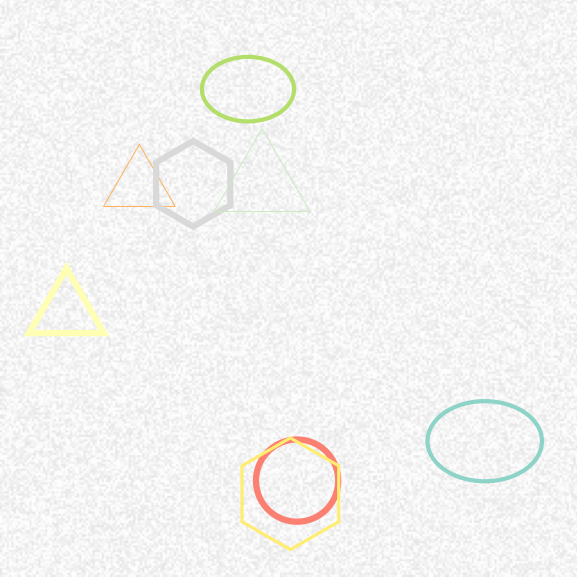[{"shape": "oval", "thickness": 2, "radius": 0.5, "center": [0.839, 0.235]}, {"shape": "triangle", "thickness": 3, "radius": 0.37, "center": [0.115, 0.46]}, {"shape": "circle", "thickness": 3, "radius": 0.36, "center": [0.514, 0.167]}, {"shape": "triangle", "thickness": 0.5, "radius": 0.36, "center": [0.241, 0.677]}, {"shape": "oval", "thickness": 2, "radius": 0.4, "center": [0.429, 0.845]}, {"shape": "hexagon", "thickness": 3, "radius": 0.37, "center": [0.335, 0.681]}, {"shape": "triangle", "thickness": 0.5, "radius": 0.48, "center": [0.454, 0.681]}, {"shape": "hexagon", "thickness": 1.5, "radius": 0.48, "center": [0.503, 0.144]}]